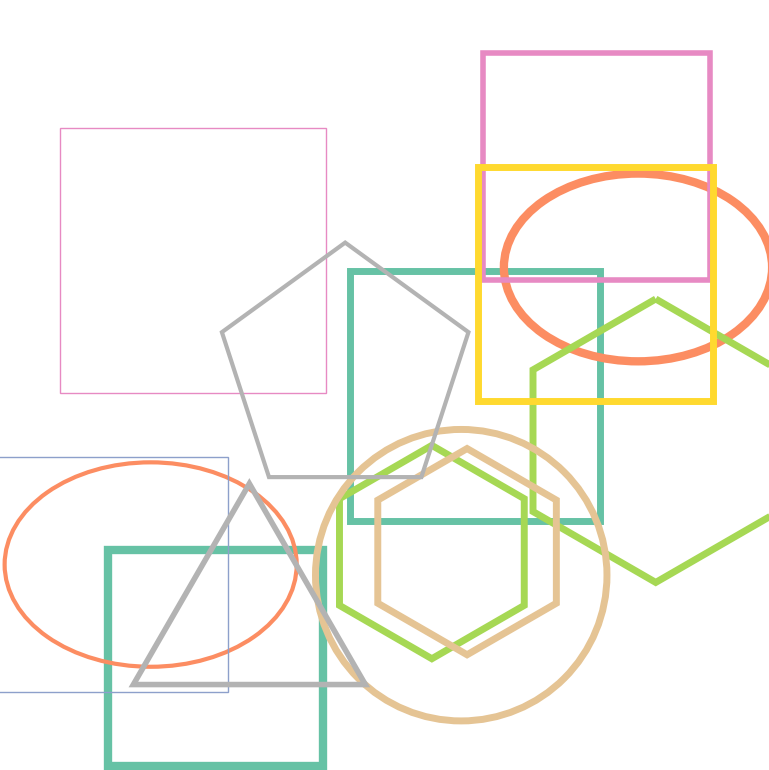[{"shape": "square", "thickness": 3, "radius": 0.7, "center": [0.28, 0.145]}, {"shape": "square", "thickness": 2.5, "radius": 0.81, "center": [0.617, 0.486]}, {"shape": "oval", "thickness": 1.5, "radius": 0.95, "center": [0.196, 0.267]}, {"shape": "oval", "thickness": 3, "radius": 0.87, "center": [0.829, 0.653]}, {"shape": "square", "thickness": 0.5, "radius": 0.76, "center": [0.143, 0.254]}, {"shape": "square", "thickness": 0.5, "radius": 0.86, "center": [0.25, 0.662]}, {"shape": "square", "thickness": 2, "radius": 0.74, "center": [0.775, 0.783]}, {"shape": "hexagon", "thickness": 2.5, "radius": 0.69, "center": [0.561, 0.283]}, {"shape": "hexagon", "thickness": 2.5, "radius": 0.92, "center": [0.852, 0.428]}, {"shape": "square", "thickness": 2.5, "radius": 0.76, "center": [0.773, 0.631]}, {"shape": "hexagon", "thickness": 2.5, "radius": 0.67, "center": [0.607, 0.284]}, {"shape": "circle", "thickness": 2.5, "radius": 0.95, "center": [0.599, 0.253]}, {"shape": "triangle", "thickness": 2, "radius": 0.87, "center": [0.324, 0.198]}, {"shape": "pentagon", "thickness": 1.5, "radius": 0.84, "center": [0.448, 0.517]}]